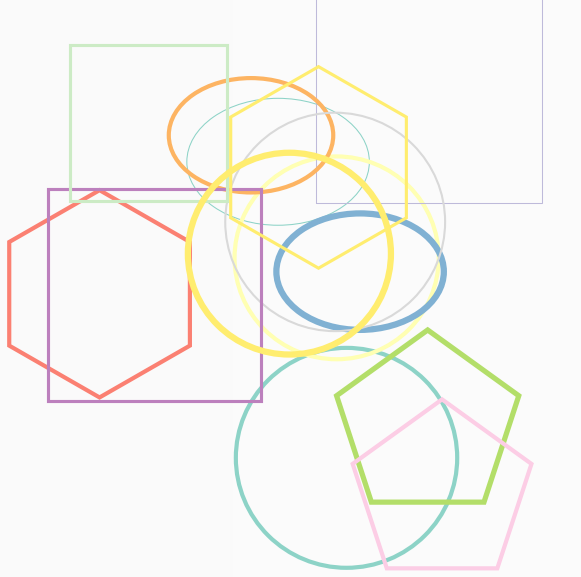[{"shape": "circle", "thickness": 2, "radius": 0.95, "center": [0.596, 0.206]}, {"shape": "oval", "thickness": 0.5, "radius": 0.78, "center": [0.478, 0.719]}, {"shape": "circle", "thickness": 2, "radius": 0.88, "center": [0.579, 0.553]}, {"shape": "square", "thickness": 0.5, "radius": 0.97, "center": [0.738, 0.841]}, {"shape": "hexagon", "thickness": 2, "radius": 0.9, "center": [0.171, 0.49]}, {"shape": "oval", "thickness": 3, "radius": 0.72, "center": [0.62, 0.529]}, {"shape": "oval", "thickness": 2, "radius": 0.71, "center": [0.432, 0.765]}, {"shape": "pentagon", "thickness": 2.5, "radius": 0.82, "center": [0.736, 0.263]}, {"shape": "pentagon", "thickness": 2, "radius": 0.81, "center": [0.761, 0.146]}, {"shape": "circle", "thickness": 1, "radius": 0.95, "center": [0.577, 0.615]}, {"shape": "square", "thickness": 1.5, "radius": 0.92, "center": [0.266, 0.488]}, {"shape": "square", "thickness": 1.5, "radius": 0.67, "center": [0.256, 0.786]}, {"shape": "hexagon", "thickness": 1.5, "radius": 0.87, "center": [0.548, 0.709]}, {"shape": "circle", "thickness": 3, "radius": 0.87, "center": [0.498, 0.56]}]